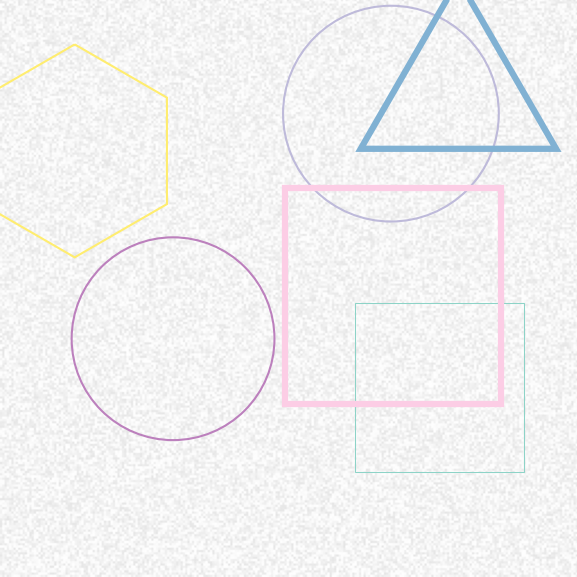[{"shape": "square", "thickness": 0.5, "radius": 0.73, "center": [0.761, 0.329]}, {"shape": "circle", "thickness": 1, "radius": 0.93, "center": [0.677, 0.802]}, {"shape": "triangle", "thickness": 3, "radius": 0.98, "center": [0.794, 0.839]}, {"shape": "square", "thickness": 3, "radius": 0.93, "center": [0.68, 0.486]}, {"shape": "circle", "thickness": 1, "radius": 0.88, "center": [0.3, 0.413]}, {"shape": "hexagon", "thickness": 1, "radius": 0.92, "center": [0.129, 0.738]}]